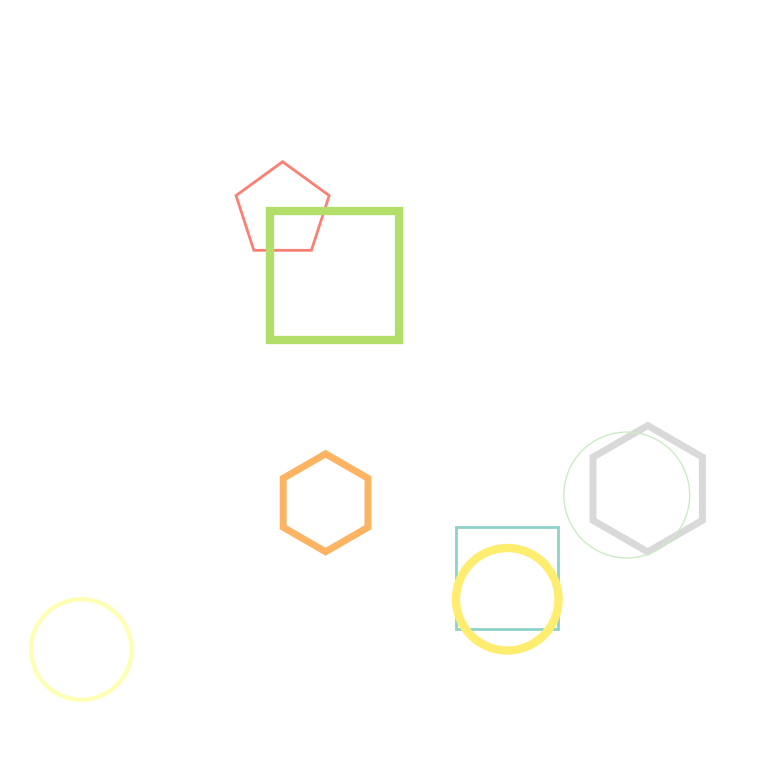[{"shape": "square", "thickness": 1, "radius": 0.33, "center": [0.659, 0.25]}, {"shape": "circle", "thickness": 1.5, "radius": 0.33, "center": [0.106, 0.157]}, {"shape": "pentagon", "thickness": 1, "radius": 0.32, "center": [0.367, 0.726]}, {"shape": "hexagon", "thickness": 2.5, "radius": 0.32, "center": [0.423, 0.347]}, {"shape": "square", "thickness": 3, "radius": 0.42, "center": [0.434, 0.642]}, {"shape": "hexagon", "thickness": 2.5, "radius": 0.41, "center": [0.841, 0.365]}, {"shape": "circle", "thickness": 0.5, "radius": 0.41, "center": [0.814, 0.357]}, {"shape": "circle", "thickness": 3, "radius": 0.33, "center": [0.659, 0.222]}]